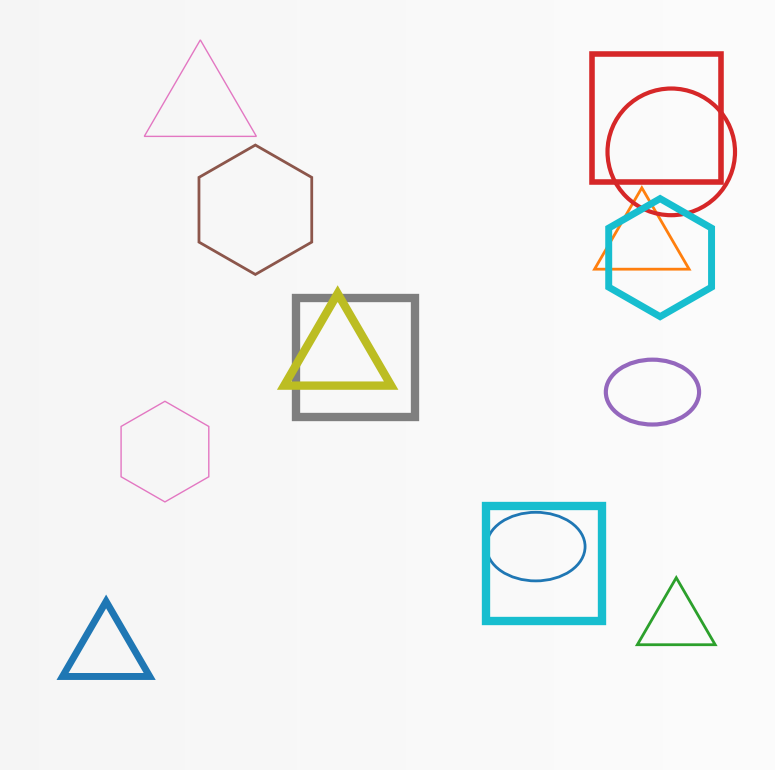[{"shape": "triangle", "thickness": 2.5, "radius": 0.32, "center": [0.137, 0.154]}, {"shape": "oval", "thickness": 1, "radius": 0.32, "center": [0.691, 0.29]}, {"shape": "triangle", "thickness": 1, "radius": 0.35, "center": [0.828, 0.686]}, {"shape": "triangle", "thickness": 1, "radius": 0.29, "center": [0.873, 0.192]}, {"shape": "circle", "thickness": 1.5, "radius": 0.41, "center": [0.866, 0.803]}, {"shape": "square", "thickness": 2, "radius": 0.42, "center": [0.847, 0.847]}, {"shape": "oval", "thickness": 1.5, "radius": 0.3, "center": [0.842, 0.491]}, {"shape": "hexagon", "thickness": 1, "radius": 0.42, "center": [0.329, 0.728]}, {"shape": "hexagon", "thickness": 0.5, "radius": 0.33, "center": [0.213, 0.413]}, {"shape": "triangle", "thickness": 0.5, "radius": 0.42, "center": [0.258, 0.865]}, {"shape": "square", "thickness": 3, "radius": 0.39, "center": [0.459, 0.535]}, {"shape": "triangle", "thickness": 3, "radius": 0.4, "center": [0.436, 0.539]}, {"shape": "hexagon", "thickness": 2.5, "radius": 0.38, "center": [0.852, 0.665]}, {"shape": "square", "thickness": 3, "radius": 0.37, "center": [0.702, 0.268]}]